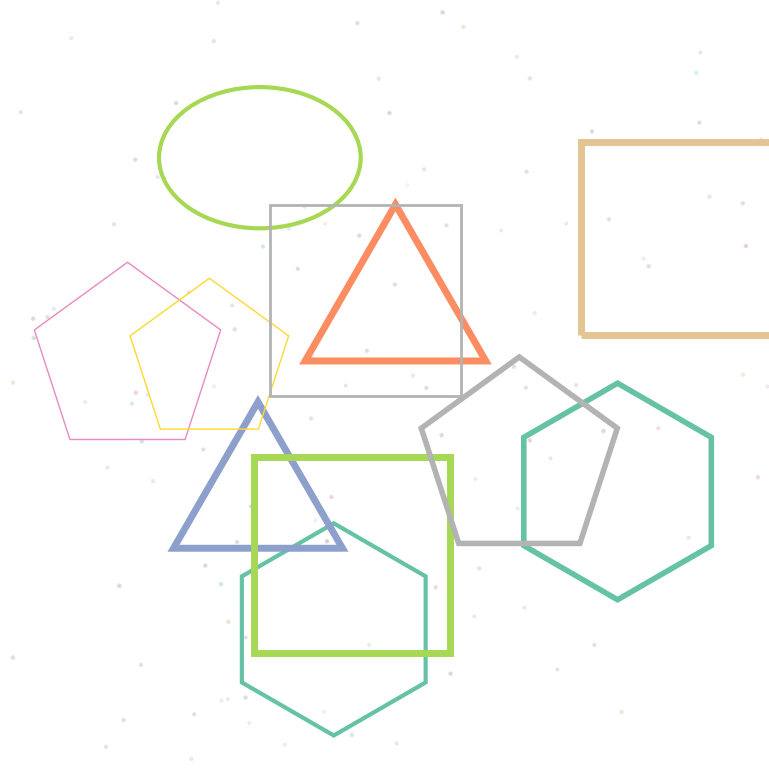[{"shape": "hexagon", "thickness": 2, "radius": 0.7, "center": [0.802, 0.362]}, {"shape": "hexagon", "thickness": 1.5, "radius": 0.69, "center": [0.433, 0.183]}, {"shape": "triangle", "thickness": 2.5, "radius": 0.68, "center": [0.514, 0.599]}, {"shape": "triangle", "thickness": 2.5, "radius": 0.63, "center": [0.335, 0.351]}, {"shape": "pentagon", "thickness": 0.5, "radius": 0.64, "center": [0.166, 0.532]}, {"shape": "square", "thickness": 2.5, "radius": 0.63, "center": [0.457, 0.279]}, {"shape": "oval", "thickness": 1.5, "radius": 0.65, "center": [0.337, 0.795]}, {"shape": "pentagon", "thickness": 0.5, "radius": 0.54, "center": [0.272, 0.53]}, {"shape": "square", "thickness": 2.5, "radius": 0.63, "center": [0.879, 0.69]}, {"shape": "pentagon", "thickness": 2, "radius": 0.67, "center": [0.674, 0.403]}, {"shape": "square", "thickness": 1, "radius": 0.62, "center": [0.474, 0.61]}]